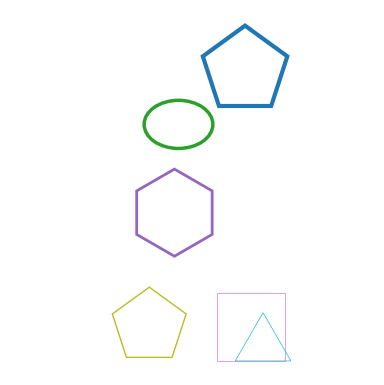[{"shape": "pentagon", "thickness": 3, "radius": 0.58, "center": [0.637, 0.818]}, {"shape": "oval", "thickness": 2.5, "radius": 0.45, "center": [0.464, 0.677]}, {"shape": "hexagon", "thickness": 2, "radius": 0.57, "center": [0.453, 0.448]}, {"shape": "square", "thickness": 0.5, "radius": 0.44, "center": [0.652, 0.151]}, {"shape": "pentagon", "thickness": 1, "radius": 0.5, "center": [0.388, 0.153]}, {"shape": "triangle", "thickness": 0.5, "radius": 0.42, "center": [0.683, 0.104]}]